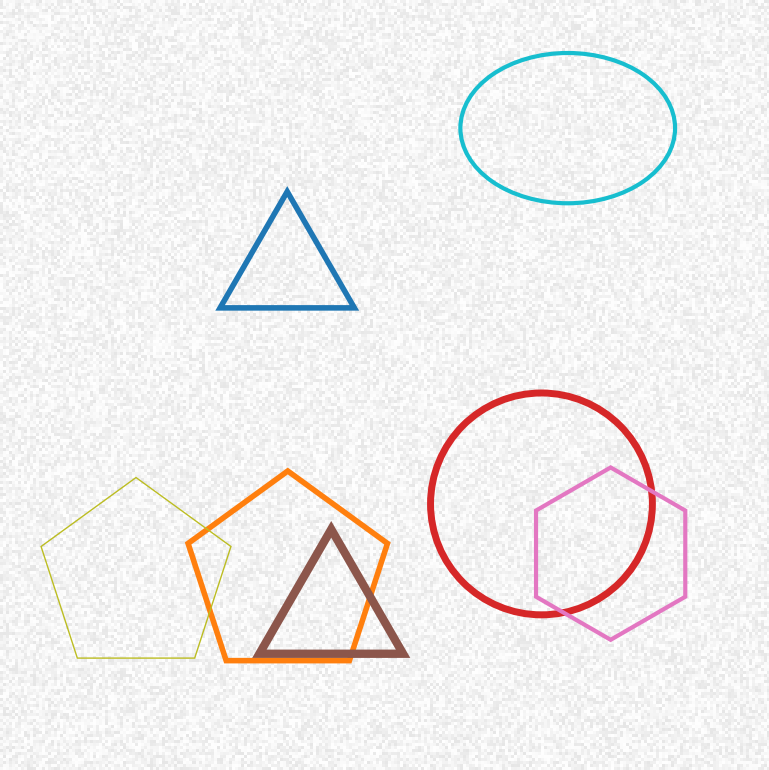[{"shape": "triangle", "thickness": 2, "radius": 0.5, "center": [0.373, 0.65]}, {"shape": "pentagon", "thickness": 2, "radius": 0.68, "center": [0.374, 0.252]}, {"shape": "circle", "thickness": 2.5, "radius": 0.72, "center": [0.703, 0.346]}, {"shape": "triangle", "thickness": 3, "radius": 0.54, "center": [0.43, 0.205]}, {"shape": "hexagon", "thickness": 1.5, "radius": 0.56, "center": [0.793, 0.281]}, {"shape": "pentagon", "thickness": 0.5, "radius": 0.65, "center": [0.177, 0.25]}, {"shape": "oval", "thickness": 1.5, "radius": 0.7, "center": [0.737, 0.834]}]